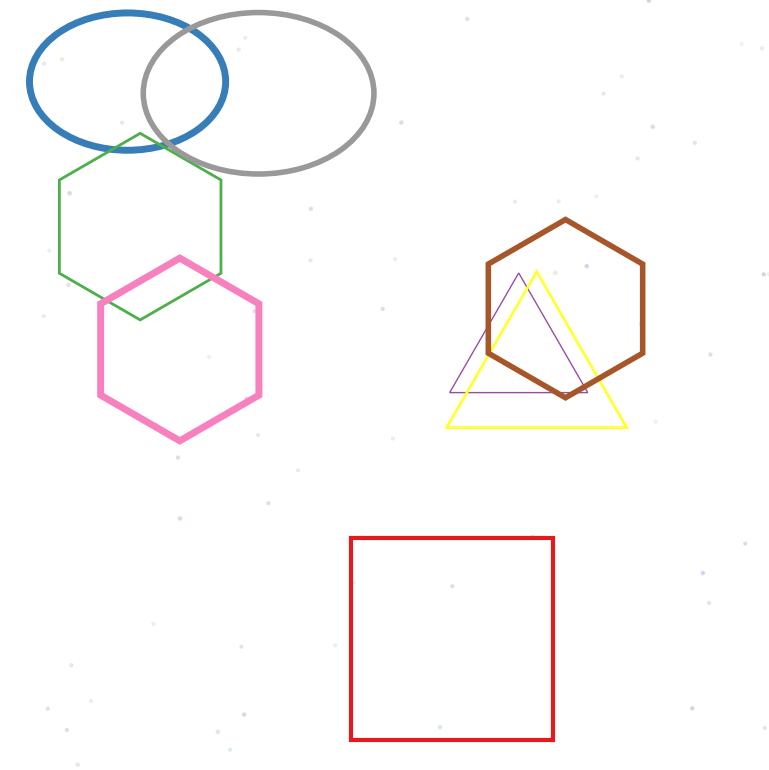[{"shape": "square", "thickness": 1.5, "radius": 0.66, "center": [0.587, 0.17]}, {"shape": "oval", "thickness": 2.5, "radius": 0.64, "center": [0.166, 0.894]}, {"shape": "hexagon", "thickness": 1, "radius": 0.61, "center": [0.182, 0.706]}, {"shape": "triangle", "thickness": 0.5, "radius": 0.52, "center": [0.674, 0.542]}, {"shape": "triangle", "thickness": 1, "radius": 0.68, "center": [0.697, 0.512]}, {"shape": "hexagon", "thickness": 2, "radius": 0.58, "center": [0.734, 0.599]}, {"shape": "hexagon", "thickness": 2.5, "radius": 0.59, "center": [0.233, 0.546]}, {"shape": "oval", "thickness": 2, "radius": 0.75, "center": [0.336, 0.879]}]